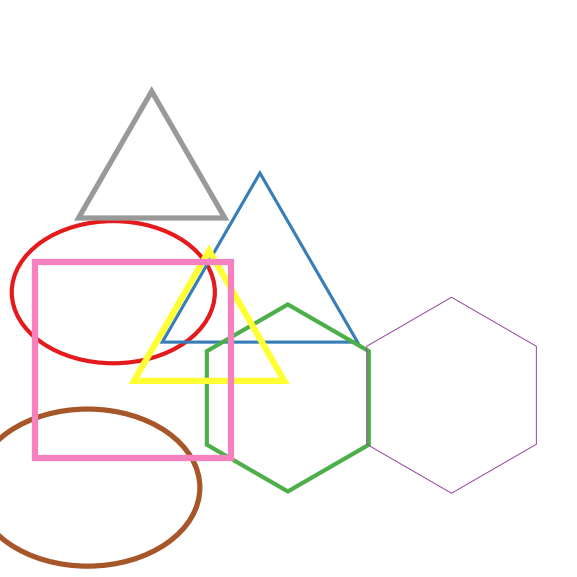[{"shape": "oval", "thickness": 2, "radius": 0.88, "center": [0.196, 0.493]}, {"shape": "triangle", "thickness": 1.5, "radius": 0.98, "center": [0.45, 0.504]}, {"shape": "hexagon", "thickness": 2, "radius": 0.81, "center": [0.498, 0.31]}, {"shape": "hexagon", "thickness": 0.5, "radius": 0.85, "center": [0.782, 0.315]}, {"shape": "triangle", "thickness": 3, "radius": 0.75, "center": [0.362, 0.415]}, {"shape": "oval", "thickness": 2.5, "radius": 0.97, "center": [0.152, 0.155]}, {"shape": "square", "thickness": 3, "radius": 0.85, "center": [0.23, 0.376]}, {"shape": "triangle", "thickness": 2.5, "radius": 0.73, "center": [0.263, 0.695]}]